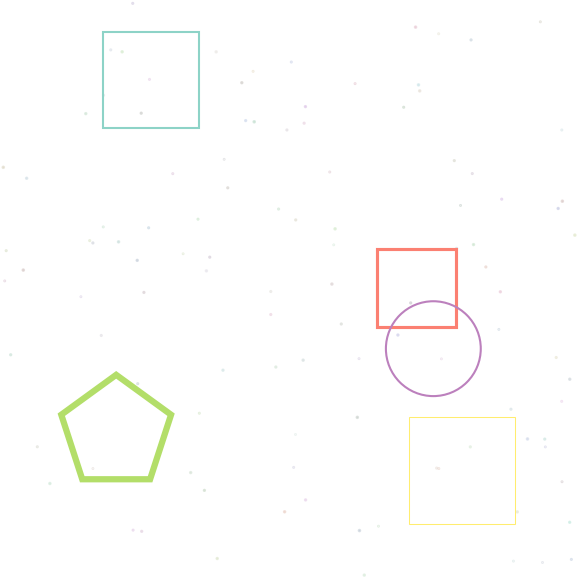[{"shape": "square", "thickness": 1, "radius": 0.42, "center": [0.262, 0.861]}, {"shape": "square", "thickness": 1.5, "radius": 0.34, "center": [0.722, 0.5]}, {"shape": "pentagon", "thickness": 3, "radius": 0.5, "center": [0.201, 0.25]}, {"shape": "circle", "thickness": 1, "radius": 0.41, "center": [0.75, 0.395]}, {"shape": "square", "thickness": 0.5, "radius": 0.46, "center": [0.8, 0.184]}]